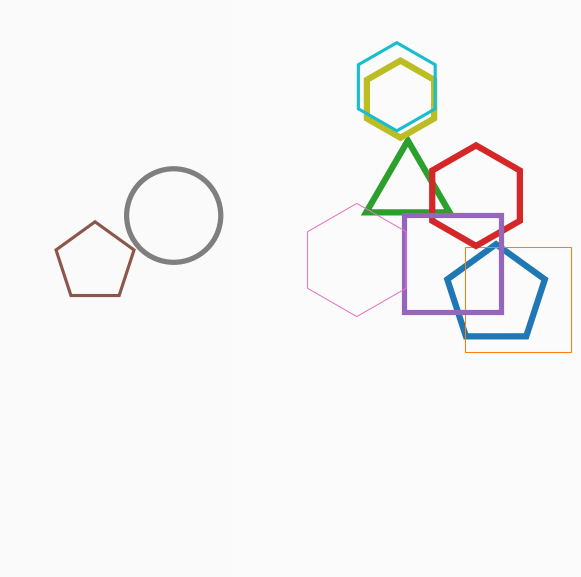[{"shape": "pentagon", "thickness": 3, "radius": 0.44, "center": [0.853, 0.488]}, {"shape": "square", "thickness": 0.5, "radius": 0.45, "center": [0.891, 0.481]}, {"shape": "triangle", "thickness": 3, "radius": 0.41, "center": [0.702, 0.673]}, {"shape": "hexagon", "thickness": 3, "radius": 0.44, "center": [0.819, 0.66]}, {"shape": "square", "thickness": 2.5, "radius": 0.42, "center": [0.779, 0.543]}, {"shape": "pentagon", "thickness": 1.5, "radius": 0.35, "center": [0.163, 0.545]}, {"shape": "hexagon", "thickness": 0.5, "radius": 0.49, "center": [0.614, 0.549]}, {"shape": "circle", "thickness": 2.5, "radius": 0.4, "center": [0.299, 0.626]}, {"shape": "hexagon", "thickness": 3, "radius": 0.33, "center": [0.689, 0.827]}, {"shape": "hexagon", "thickness": 1.5, "radius": 0.38, "center": [0.683, 0.849]}]